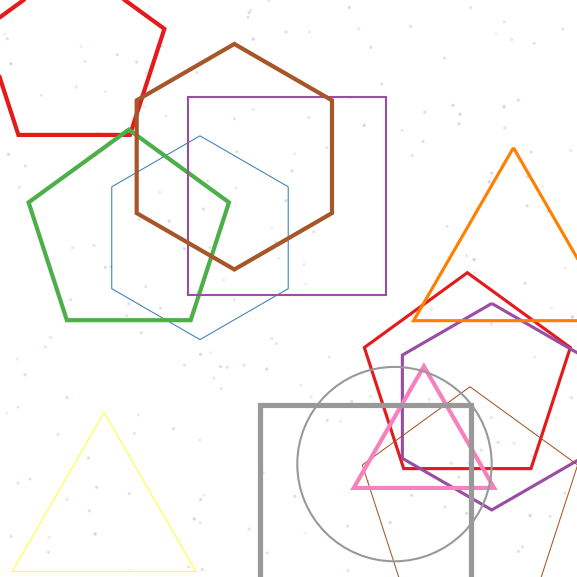[{"shape": "pentagon", "thickness": 1.5, "radius": 0.94, "center": [0.809, 0.339]}, {"shape": "pentagon", "thickness": 2, "radius": 0.82, "center": [0.128, 0.898]}, {"shape": "hexagon", "thickness": 0.5, "radius": 0.88, "center": [0.346, 0.587]}, {"shape": "pentagon", "thickness": 2, "radius": 0.91, "center": [0.223, 0.592]}, {"shape": "hexagon", "thickness": 1.5, "radius": 0.89, "center": [0.852, 0.295]}, {"shape": "square", "thickness": 1, "radius": 0.86, "center": [0.497, 0.66]}, {"shape": "triangle", "thickness": 1.5, "radius": 1.0, "center": [0.889, 0.544]}, {"shape": "triangle", "thickness": 0.5, "radius": 0.92, "center": [0.18, 0.101]}, {"shape": "hexagon", "thickness": 2, "radius": 0.98, "center": [0.406, 0.728]}, {"shape": "pentagon", "thickness": 0.5, "radius": 0.98, "center": [0.814, 0.133]}, {"shape": "triangle", "thickness": 2, "radius": 0.7, "center": [0.734, 0.224]}, {"shape": "circle", "thickness": 1, "radius": 0.84, "center": [0.683, 0.195]}, {"shape": "square", "thickness": 2.5, "radius": 0.91, "center": [0.633, 0.115]}]